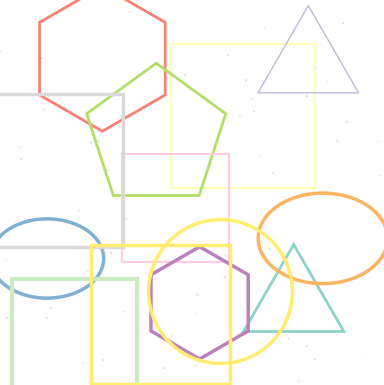[{"shape": "triangle", "thickness": 2, "radius": 0.75, "center": [0.763, 0.214]}, {"shape": "square", "thickness": 1.5, "radius": 0.93, "center": [0.631, 0.698]}, {"shape": "triangle", "thickness": 1, "radius": 0.76, "center": [0.801, 0.834]}, {"shape": "hexagon", "thickness": 2, "radius": 0.94, "center": [0.266, 0.848]}, {"shape": "oval", "thickness": 2.5, "radius": 0.74, "center": [0.122, 0.329]}, {"shape": "oval", "thickness": 2.5, "radius": 0.84, "center": [0.839, 0.381]}, {"shape": "pentagon", "thickness": 2, "radius": 0.95, "center": [0.406, 0.646]}, {"shape": "square", "thickness": 1.5, "radius": 0.7, "center": [0.455, 0.46]}, {"shape": "square", "thickness": 2.5, "radius": 0.99, "center": [0.119, 0.557]}, {"shape": "hexagon", "thickness": 2.5, "radius": 0.73, "center": [0.518, 0.213]}, {"shape": "square", "thickness": 3, "radius": 0.81, "center": [0.195, 0.113]}, {"shape": "circle", "thickness": 2.5, "radius": 0.93, "center": [0.573, 0.243]}, {"shape": "square", "thickness": 2.5, "radius": 0.9, "center": [0.417, 0.184]}]